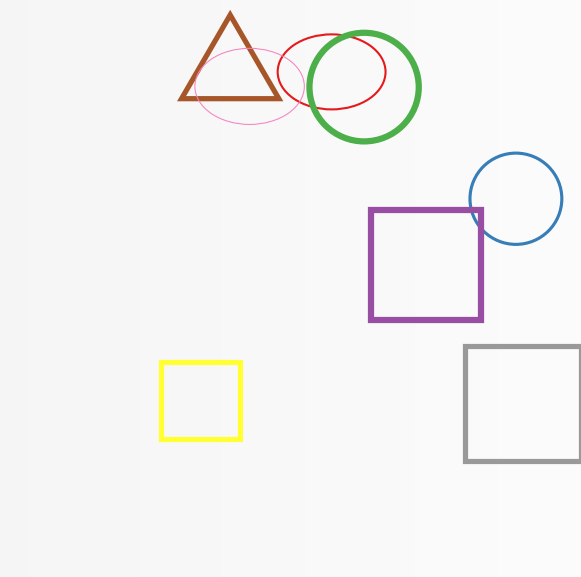[{"shape": "oval", "thickness": 1, "radius": 0.46, "center": [0.571, 0.875]}, {"shape": "circle", "thickness": 1.5, "radius": 0.4, "center": [0.888, 0.655]}, {"shape": "circle", "thickness": 3, "radius": 0.47, "center": [0.626, 0.848]}, {"shape": "square", "thickness": 3, "radius": 0.47, "center": [0.732, 0.54]}, {"shape": "square", "thickness": 2.5, "radius": 0.34, "center": [0.345, 0.306]}, {"shape": "triangle", "thickness": 2.5, "radius": 0.48, "center": [0.396, 0.877]}, {"shape": "oval", "thickness": 0.5, "radius": 0.47, "center": [0.429, 0.85]}, {"shape": "square", "thickness": 2.5, "radius": 0.5, "center": [0.9, 0.301]}]